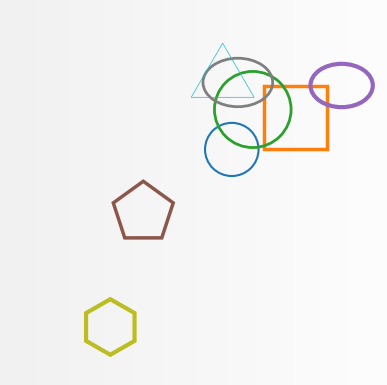[{"shape": "circle", "thickness": 1.5, "radius": 0.35, "center": [0.598, 0.612]}, {"shape": "square", "thickness": 2.5, "radius": 0.41, "center": [0.763, 0.695]}, {"shape": "circle", "thickness": 2, "radius": 0.49, "center": [0.652, 0.716]}, {"shape": "oval", "thickness": 3, "radius": 0.4, "center": [0.882, 0.778]}, {"shape": "pentagon", "thickness": 2.5, "radius": 0.41, "center": [0.37, 0.448]}, {"shape": "oval", "thickness": 2, "radius": 0.45, "center": [0.614, 0.786]}, {"shape": "hexagon", "thickness": 3, "radius": 0.36, "center": [0.285, 0.151]}, {"shape": "triangle", "thickness": 0.5, "radius": 0.47, "center": [0.575, 0.794]}]